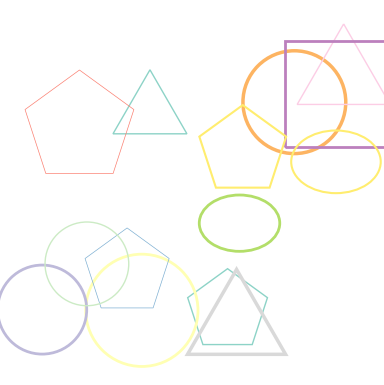[{"shape": "pentagon", "thickness": 1, "radius": 0.54, "center": [0.591, 0.193]}, {"shape": "triangle", "thickness": 1, "radius": 0.55, "center": [0.39, 0.708]}, {"shape": "circle", "thickness": 2, "radius": 0.73, "center": [0.368, 0.194]}, {"shape": "circle", "thickness": 2, "radius": 0.58, "center": [0.11, 0.196]}, {"shape": "pentagon", "thickness": 0.5, "radius": 0.74, "center": [0.206, 0.67]}, {"shape": "pentagon", "thickness": 0.5, "radius": 0.57, "center": [0.33, 0.293]}, {"shape": "circle", "thickness": 2.5, "radius": 0.67, "center": [0.765, 0.735]}, {"shape": "oval", "thickness": 2, "radius": 0.52, "center": [0.622, 0.42]}, {"shape": "triangle", "thickness": 1, "radius": 0.7, "center": [0.893, 0.798]}, {"shape": "triangle", "thickness": 2.5, "radius": 0.74, "center": [0.614, 0.153]}, {"shape": "square", "thickness": 2, "radius": 0.68, "center": [0.878, 0.756]}, {"shape": "circle", "thickness": 1, "radius": 0.54, "center": [0.226, 0.315]}, {"shape": "oval", "thickness": 1.5, "radius": 0.58, "center": [0.873, 0.58]}, {"shape": "pentagon", "thickness": 1.5, "radius": 0.59, "center": [0.631, 0.609]}]